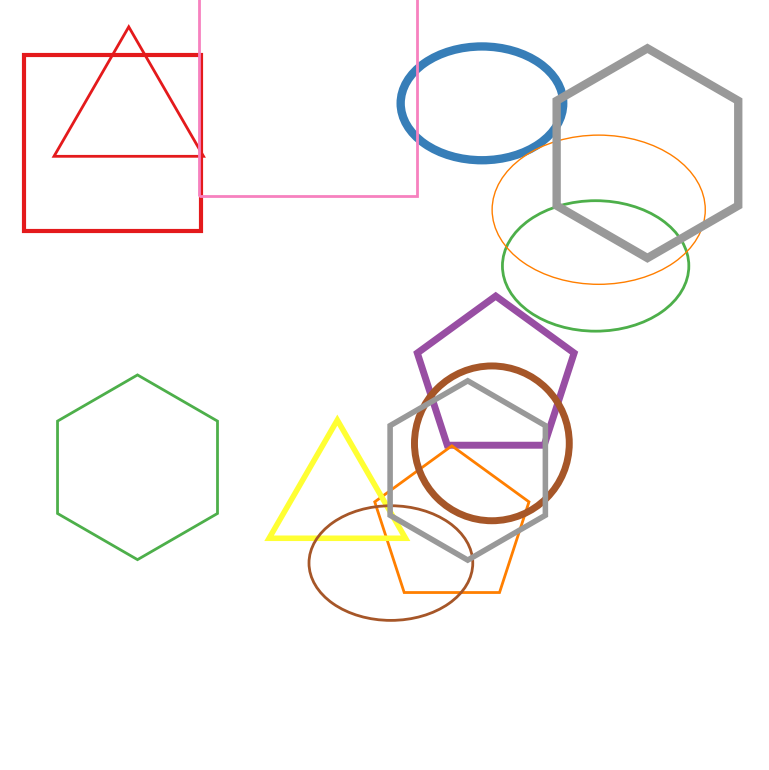[{"shape": "square", "thickness": 1.5, "radius": 0.57, "center": [0.146, 0.814]}, {"shape": "triangle", "thickness": 1, "radius": 0.56, "center": [0.167, 0.853]}, {"shape": "oval", "thickness": 3, "radius": 0.53, "center": [0.626, 0.866]}, {"shape": "hexagon", "thickness": 1, "radius": 0.6, "center": [0.179, 0.393]}, {"shape": "oval", "thickness": 1, "radius": 0.61, "center": [0.774, 0.655]}, {"shape": "pentagon", "thickness": 2.5, "radius": 0.54, "center": [0.644, 0.508]}, {"shape": "pentagon", "thickness": 1, "radius": 0.53, "center": [0.587, 0.316]}, {"shape": "oval", "thickness": 0.5, "radius": 0.69, "center": [0.778, 0.728]}, {"shape": "triangle", "thickness": 2, "radius": 0.51, "center": [0.438, 0.352]}, {"shape": "circle", "thickness": 2.5, "radius": 0.5, "center": [0.639, 0.424]}, {"shape": "oval", "thickness": 1, "radius": 0.53, "center": [0.508, 0.269]}, {"shape": "square", "thickness": 1, "radius": 0.71, "center": [0.4, 0.887]}, {"shape": "hexagon", "thickness": 2, "radius": 0.58, "center": [0.607, 0.389]}, {"shape": "hexagon", "thickness": 3, "radius": 0.68, "center": [0.841, 0.801]}]